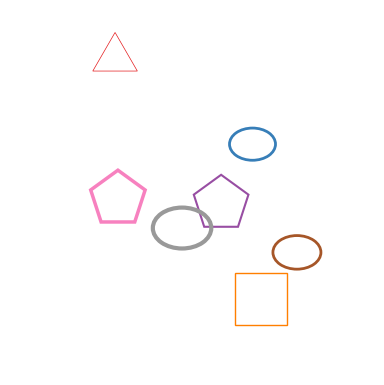[{"shape": "triangle", "thickness": 0.5, "radius": 0.33, "center": [0.299, 0.849]}, {"shape": "oval", "thickness": 2, "radius": 0.3, "center": [0.656, 0.626]}, {"shape": "pentagon", "thickness": 1.5, "radius": 0.37, "center": [0.574, 0.471]}, {"shape": "square", "thickness": 1, "radius": 0.34, "center": [0.678, 0.224]}, {"shape": "oval", "thickness": 2, "radius": 0.31, "center": [0.771, 0.345]}, {"shape": "pentagon", "thickness": 2.5, "radius": 0.37, "center": [0.306, 0.484]}, {"shape": "oval", "thickness": 3, "radius": 0.38, "center": [0.473, 0.408]}]